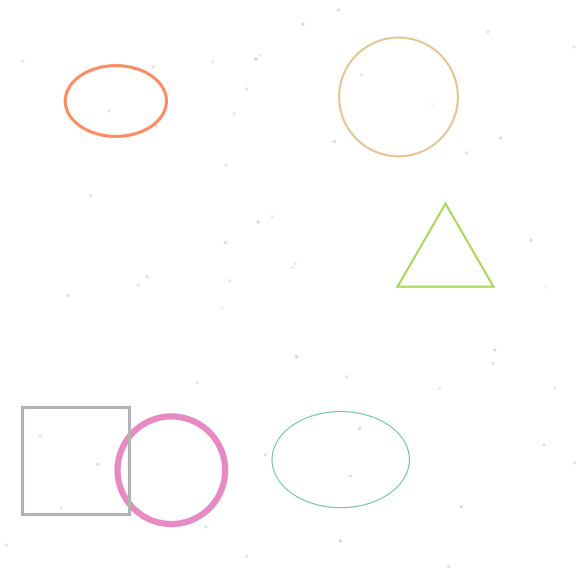[{"shape": "oval", "thickness": 0.5, "radius": 0.59, "center": [0.59, 0.203]}, {"shape": "oval", "thickness": 1.5, "radius": 0.44, "center": [0.201, 0.824]}, {"shape": "circle", "thickness": 3, "radius": 0.47, "center": [0.297, 0.185]}, {"shape": "triangle", "thickness": 1, "radius": 0.48, "center": [0.771, 0.551]}, {"shape": "circle", "thickness": 1, "radius": 0.51, "center": [0.69, 0.831]}, {"shape": "square", "thickness": 1.5, "radius": 0.47, "center": [0.131, 0.202]}]